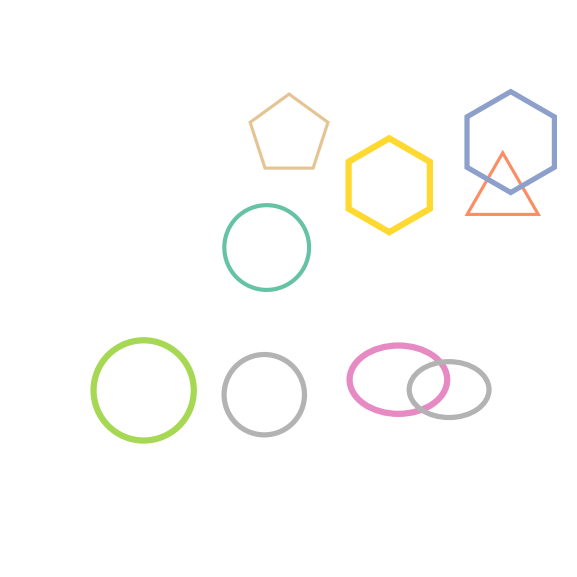[{"shape": "circle", "thickness": 2, "radius": 0.37, "center": [0.462, 0.571]}, {"shape": "triangle", "thickness": 1.5, "radius": 0.36, "center": [0.871, 0.663]}, {"shape": "hexagon", "thickness": 2.5, "radius": 0.44, "center": [0.884, 0.753]}, {"shape": "oval", "thickness": 3, "radius": 0.42, "center": [0.69, 0.342]}, {"shape": "circle", "thickness": 3, "radius": 0.43, "center": [0.249, 0.323]}, {"shape": "hexagon", "thickness": 3, "radius": 0.41, "center": [0.674, 0.678]}, {"shape": "pentagon", "thickness": 1.5, "radius": 0.35, "center": [0.501, 0.765]}, {"shape": "circle", "thickness": 2.5, "radius": 0.35, "center": [0.458, 0.316]}, {"shape": "oval", "thickness": 2.5, "radius": 0.35, "center": [0.778, 0.325]}]